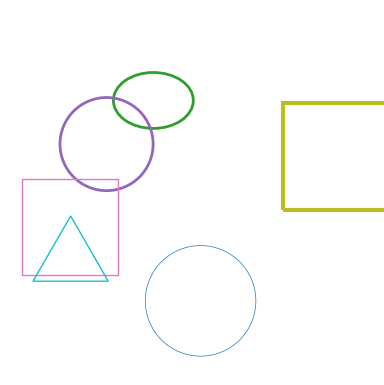[{"shape": "circle", "thickness": 0.5, "radius": 0.72, "center": [0.521, 0.219]}, {"shape": "oval", "thickness": 2, "radius": 0.52, "center": [0.398, 0.739]}, {"shape": "circle", "thickness": 2, "radius": 0.6, "center": [0.277, 0.626]}, {"shape": "square", "thickness": 1, "radius": 0.62, "center": [0.183, 0.411]}, {"shape": "square", "thickness": 3, "radius": 0.69, "center": [0.874, 0.594]}, {"shape": "triangle", "thickness": 1, "radius": 0.56, "center": [0.183, 0.326]}]